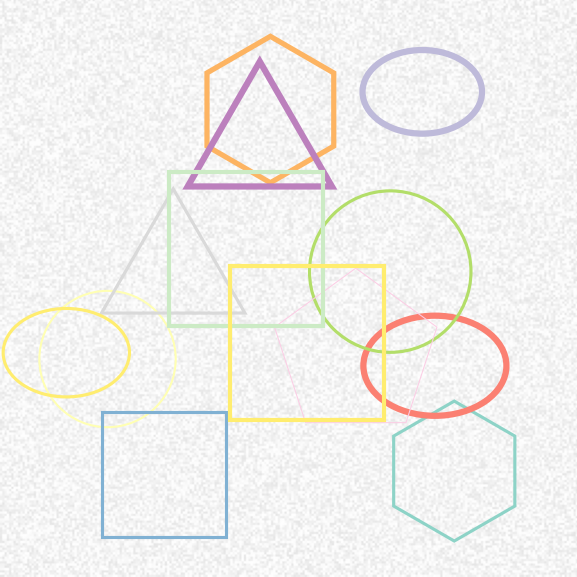[{"shape": "hexagon", "thickness": 1.5, "radius": 0.61, "center": [0.787, 0.183]}, {"shape": "circle", "thickness": 1, "radius": 0.59, "center": [0.186, 0.377]}, {"shape": "oval", "thickness": 3, "radius": 0.52, "center": [0.731, 0.84]}, {"shape": "oval", "thickness": 3, "radius": 0.62, "center": [0.753, 0.366]}, {"shape": "square", "thickness": 1.5, "radius": 0.54, "center": [0.284, 0.178]}, {"shape": "hexagon", "thickness": 2.5, "radius": 0.63, "center": [0.468, 0.809]}, {"shape": "circle", "thickness": 1.5, "radius": 0.7, "center": [0.676, 0.529]}, {"shape": "pentagon", "thickness": 0.5, "radius": 0.74, "center": [0.616, 0.387]}, {"shape": "triangle", "thickness": 1.5, "radius": 0.72, "center": [0.3, 0.529]}, {"shape": "triangle", "thickness": 3, "radius": 0.72, "center": [0.45, 0.748]}, {"shape": "square", "thickness": 2, "radius": 0.67, "center": [0.426, 0.568]}, {"shape": "oval", "thickness": 1.5, "radius": 0.55, "center": [0.115, 0.388]}, {"shape": "square", "thickness": 2, "radius": 0.67, "center": [0.531, 0.405]}]